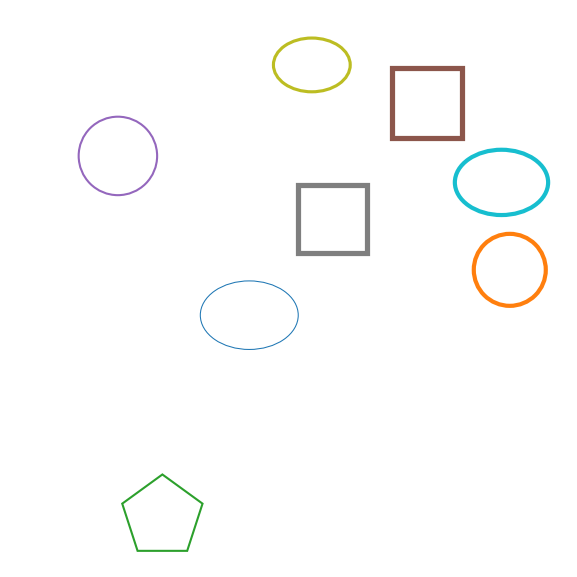[{"shape": "oval", "thickness": 0.5, "radius": 0.42, "center": [0.432, 0.453]}, {"shape": "circle", "thickness": 2, "radius": 0.31, "center": [0.883, 0.532]}, {"shape": "pentagon", "thickness": 1, "radius": 0.37, "center": [0.281, 0.104]}, {"shape": "circle", "thickness": 1, "radius": 0.34, "center": [0.204, 0.729]}, {"shape": "square", "thickness": 2.5, "radius": 0.3, "center": [0.739, 0.821]}, {"shape": "square", "thickness": 2.5, "radius": 0.3, "center": [0.576, 0.62]}, {"shape": "oval", "thickness": 1.5, "radius": 0.33, "center": [0.54, 0.887]}, {"shape": "oval", "thickness": 2, "radius": 0.4, "center": [0.868, 0.683]}]